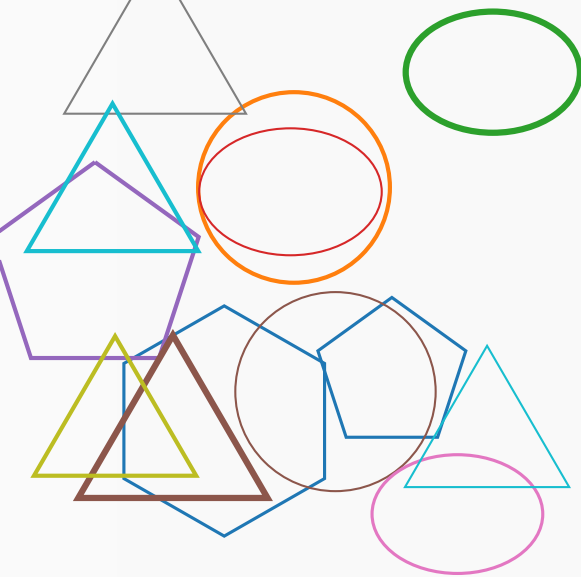[{"shape": "pentagon", "thickness": 1.5, "radius": 0.67, "center": [0.674, 0.35]}, {"shape": "hexagon", "thickness": 1.5, "radius": 1.0, "center": [0.386, 0.27]}, {"shape": "circle", "thickness": 2, "radius": 0.83, "center": [0.506, 0.675]}, {"shape": "oval", "thickness": 3, "radius": 0.75, "center": [0.848, 0.874]}, {"shape": "oval", "thickness": 1, "radius": 0.79, "center": [0.5, 0.667]}, {"shape": "pentagon", "thickness": 2, "radius": 0.94, "center": [0.163, 0.531]}, {"shape": "triangle", "thickness": 3, "radius": 0.94, "center": [0.297, 0.231]}, {"shape": "circle", "thickness": 1, "radius": 0.86, "center": [0.577, 0.321]}, {"shape": "oval", "thickness": 1.5, "radius": 0.73, "center": [0.787, 0.109]}, {"shape": "triangle", "thickness": 1, "radius": 0.9, "center": [0.267, 0.893]}, {"shape": "triangle", "thickness": 2, "radius": 0.81, "center": [0.198, 0.256]}, {"shape": "triangle", "thickness": 2, "radius": 0.85, "center": [0.194, 0.649]}, {"shape": "triangle", "thickness": 1, "radius": 0.82, "center": [0.838, 0.237]}]